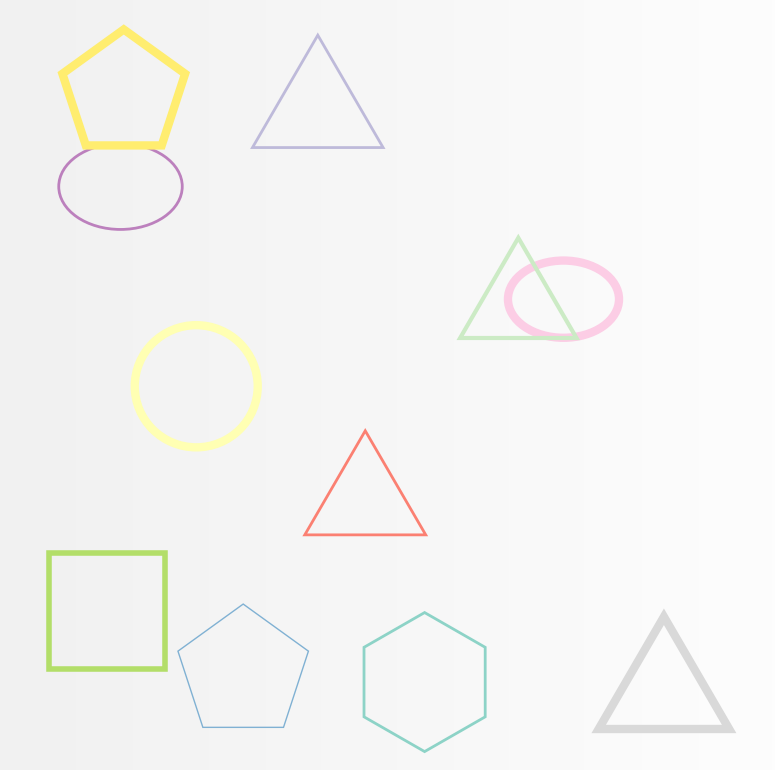[{"shape": "hexagon", "thickness": 1, "radius": 0.45, "center": [0.548, 0.114]}, {"shape": "circle", "thickness": 3, "radius": 0.4, "center": [0.253, 0.498]}, {"shape": "triangle", "thickness": 1, "radius": 0.49, "center": [0.41, 0.857]}, {"shape": "triangle", "thickness": 1, "radius": 0.45, "center": [0.471, 0.35]}, {"shape": "pentagon", "thickness": 0.5, "radius": 0.44, "center": [0.314, 0.127]}, {"shape": "square", "thickness": 2, "radius": 0.38, "center": [0.138, 0.207]}, {"shape": "oval", "thickness": 3, "radius": 0.36, "center": [0.727, 0.611]}, {"shape": "triangle", "thickness": 3, "radius": 0.49, "center": [0.857, 0.102]}, {"shape": "oval", "thickness": 1, "radius": 0.4, "center": [0.155, 0.758]}, {"shape": "triangle", "thickness": 1.5, "radius": 0.43, "center": [0.669, 0.604]}, {"shape": "pentagon", "thickness": 3, "radius": 0.42, "center": [0.16, 0.878]}]